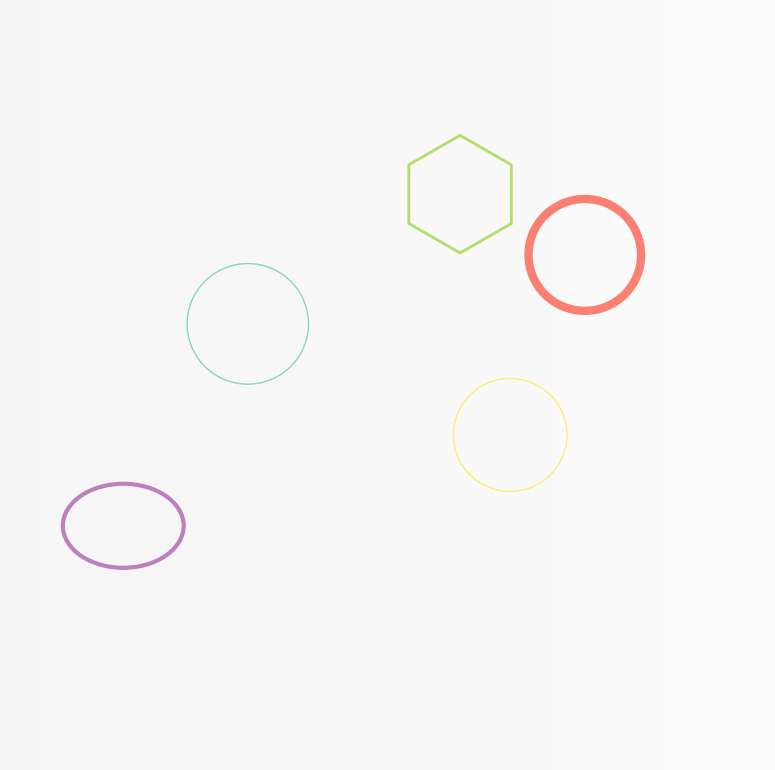[{"shape": "circle", "thickness": 0.5, "radius": 0.39, "center": [0.32, 0.579]}, {"shape": "circle", "thickness": 3, "radius": 0.36, "center": [0.755, 0.669]}, {"shape": "hexagon", "thickness": 1, "radius": 0.38, "center": [0.594, 0.748]}, {"shape": "oval", "thickness": 1.5, "radius": 0.39, "center": [0.159, 0.317]}, {"shape": "circle", "thickness": 0.5, "radius": 0.37, "center": [0.658, 0.435]}]